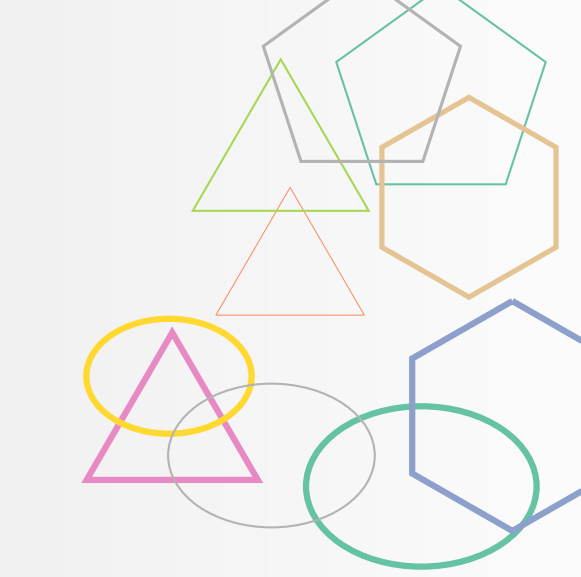[{"shape": "oval", "thickness": 3, "radius": 0.99, "center": [0.725, 0.157]}, {"shape": "pentagon", "thickness": 1, "radius": 0.95, "center": [0.759, 0.833]}, {"shape": "triangle", "thickness": 0.5, "radius": 0.74, "center": [0.499, 0.527]}, {"shape": "hexagon", "thickness": 3, "radius": 1.0, "center": [0.882, 0.279]}, {"shape": "triangle", "thickness": 3, "radius": 0.85, "center": [0.296, 0.253]}, {"shape": "triangle", "thickness": 1, "radius": 0.87, "center": [0.483, 0.722]}, {"shape": "oval", "thickness": 3, "radius": 0.71, "center": [0.291, 0.348]}, {"shape": "hexagon", "thickness": 2.5, "radius": 0.86, "center": [0.807, 0.658]}, {"shape": "pentagon", "thickness": 1.5, "radius": 0.89, "center": [0.623, 0.864]}, {"shape": "oval", "thickness": 1, "radius": 0.89, "center": [0.467, 0.21]}]